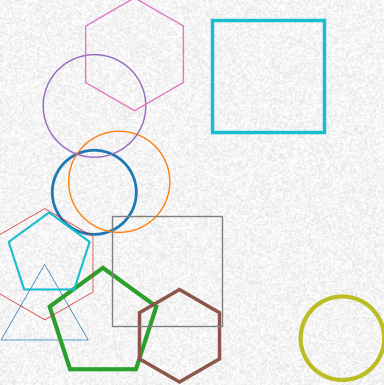[{"shape": "triangle", "thickness": 0.5, "radius": 0.65, "center": [0.116, 0.182]}, {"shape": "circle", "thickness": 2, "radius": 0.55, "center": [0.245, 0.5]}, {"shape": "circle", "thickness": 1, "radius": 0.66, "center": [0.31, 0.528]}, {"shape": "pentagon", "thickness": 3, "radius": 0.73, "center": [0.268, 0.159]}, {"shape": "hexagon", "thickness": 0.5, "radius": 0.72, "center": [0.116, 0.314]}, {"shape": "circle", "thickness": 1, "radius": 0.67, "center": [0.245, 0.725]}, {"shape": "hexagon", "thickness": 2.5, "radius": 0.6, "center": [0.466, 0.128]}, {"shape": "hexagon", "thickness": 1, "radius": 0.73, "center": [0.349, 0.859]}, {"shape": "square", "thickness": 1, "radius": 0.71, "center": [0.433, 0.296]}, {"shape": "circle", "thickness": 3, "radius": 0.54, "center": [0.889, 0.121]}, {"shape": "pentagon", "thickness": 1.5, "radius": 0.55, "center": [0.128, 0.338]}, {"shape": "square", "thickness": 2.5, "radius": 0.73, "center": [0.696, 0.802]}]